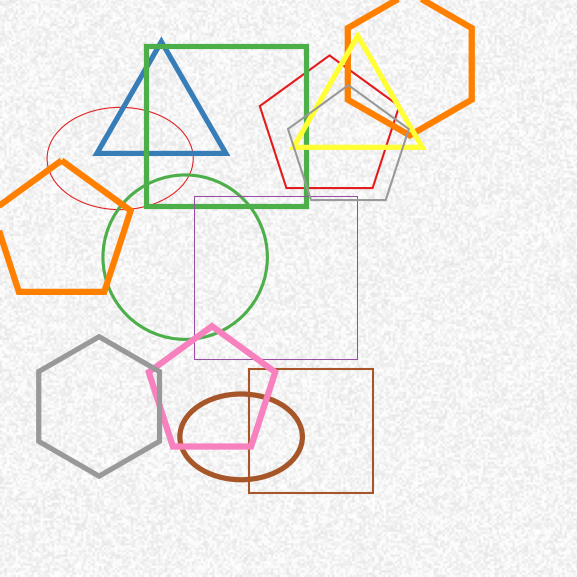[{"shape": "oval", "thickness": 0.5, "radius": 0.63, "center": [0.208, 0.725]}, {"shape": "pentagon", "thickness": 1, "radius": 0.63, "center": [0.571, 0.776]}, {"shape": "triangle", "thickness": 2.5, "radius": 0.65, "center": [0.279, 0.798]}, {"shape": "circle", "thickness": 1.5, "radius": 0.71, "center": [0.321, 0.554]}, {"shape": "square", "thickness": 2.5, "radius": 0.69, "center": [0.391, 0.781]}, {"shape": "square", "thickness": 0.5, "radius": 0.71, "center": [0.477, 0.518]}, {"shape": "pentagon", "thickness": 3, "radius": 0.63, "center": [0.107, 0.596]}, {"shape": "hexagon", "thickness": 3, "radius": 0.62, "center": [0.71, 0.889]}, {"shape": "triangle", "thickness": 2.5, "radius": 0.64, "center": [0.62, 0.808]}, {"shape": "square", "thickness": 1, "radius": 0.53, "center": [0.539, 0.253]}, {"shape": "oval", "thickness": 2.5, "radius": 0.53, "center": [0.418, 0.243]}, {"shape": "pentagon", "thickness": 3, "radius": 0.58, "center": [0.367, 0.319]}, {"shape": "pentagon", "thickness": 1, "radius": 0.55, "center": [0.603, 0.742]}, {"shape": "hexagon", "thickness": 2.5, "radius": 0.6, "center": [0.172, 0.295]}]